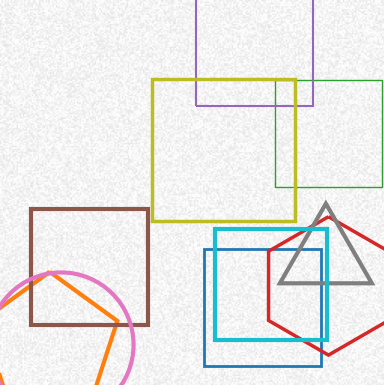[{"shape": "square", "thickness": 2, "radius": 0.76, "center": [0.681, 0.202]}, {"shape": "pentagon", "thickness": 3, "radius": 0.92, "center": [0.129, 0.109]}, {"shape": "square", "thickness": 1, "radius": 0.69, "center": [0.854, 0.653]}, {"shape": "hexagon", "thickness": 2.5, "radius": 0.9, "center": [0.853, 0.257]}, {"shape": "square", "thickness": 1.5, "radius": 0.76, "center": [0.661, 0.878]}, {"shape": "square", "thickness": 3, "radius": 0.75, "center": [0.233, 0.307]}, {"shape": "circle", "thickness": 3, "radius": 0.94, "center": [0.159, 0.104]}, {"shape": "triangle", "thickness": 3, "radius": 0.69, "center": [0.846, 0.333]}, {"shape": "square", "thickness": 2.5, "radius": 0.93, "center": [0.581, 0.61]}, {"shape": "square", "thickness": 3, "radius": 0.72, "center": [0.703, 0.261]}]